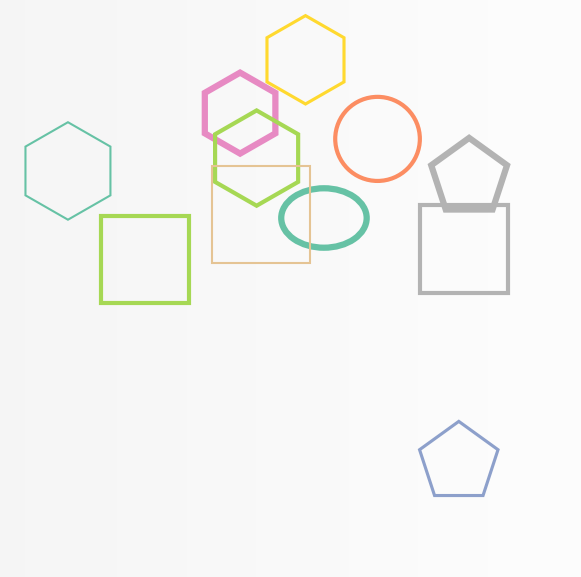[{"shape": "oval", "thickness": 3, "radius": 0.37, "center": [0.557, 0.622]}, {"shape": "hexagon", "thickness": 1, "radius": 0.42, "center": [0.117, 0.703]}, {"shape": "circle", "thickness": 2, "radius": 0.36, "center": [0.65, 0.759]}, {"shape": "pentagon", "thickness": 1.5, "radius": 0.35, "center": [0.789, 0.198]}, {"shape": "hexagon", "thickness": 3, "radius": 0.35, "center": [0.413, 0.803]}, {"shape": "square", "thickness": 2, "radius": 0.38, "center": [0.25, 0.55]}, {"shape": "hexagon", "thickness": 2, "radius": 0.41, "center": [0.441, 0.725]}, {"shape": "hexagon", "thickness": 1.5, "radius": 0.38, "center": [0.526, 0.896]}, {"shape": "square", "thickness": 1, "radius": 0.42, "center": [0.448, 0.627]}, {"shape": "pentagon", "thickness": 3, "radius": 0.34, "center": [0.807, 0.692]}, {"shape": "square", "thickness": 2, "radius": 0.38, "center": [0.799, 0.568]}]